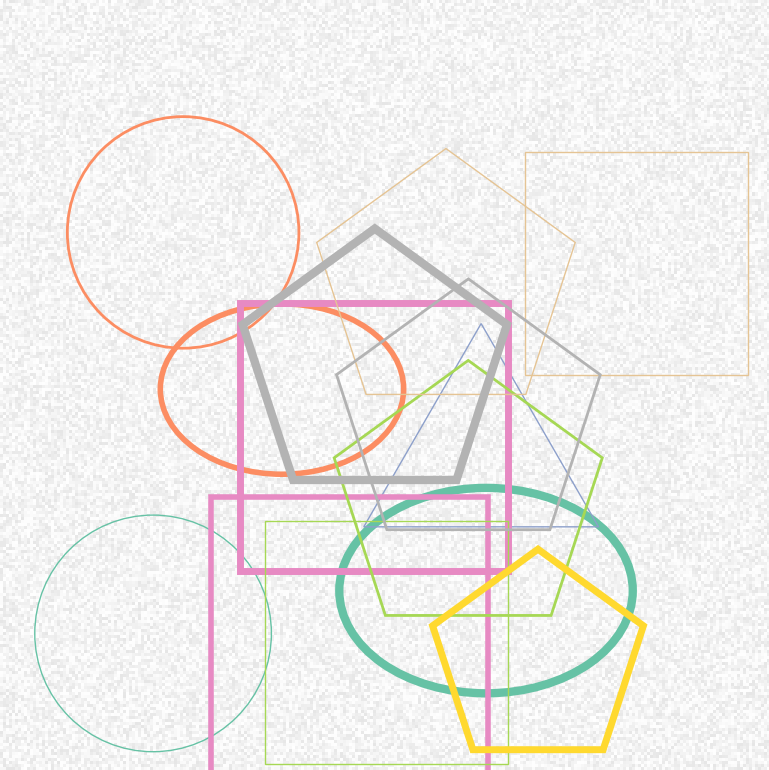[{"shape": "circle", "thickness": 0.5, "radius": 0.77, "center": [0.199, 0.177]}, {"shape": "oval", "thickness": 3, "radius": 0.95, "center": [0.631, 0.233]}, {"shape": "circle", "thickness": 1, "radius": 0.75, "center": [0.238, 0.698]}, {"shape": "oval", "thickness": 2, "radius": 0.79, "center": [0.366, 0.495]}, {"shape": "triangle", "thickness": 0.5, "radius": 0.88, "center": [0.625, 0.404]}, {"shape": "square", "thickness": 2.5, "radius": 0.87, "center": [0.486, 0.432]}, {"shape": "square", "thickness": 2, "radius": 0.9, "center": [0.454, 0.175]}, {"shape": "pentagon", "thickness": 1, "radius": 0.92, "center": [0.608, 0.349]}, {"shape": "square", "thickness": 0.5, "radius": 0.79, "center": [0.502, 0.165]}, {"shape": "pentagon", "thickness": 2.5, "radius": 0.72, "center": [0.699, 0.143]}, {"shape": "square", "thickness": 0.5, "radius": 0.73, "center": [0.826, 0.658]}, {"shape": "pentagon", "thickness": 0.5, "radius": 0.88, "center": [0.579, 0.631]}, {"shape": "pentagon", "thickness": 3, "radius": 0.9, "center": [0.487, 0.523]}, {"shape": "pentagon", "thickness": 1, "radius": 0.9, "center": [0.608, 0.458]}]